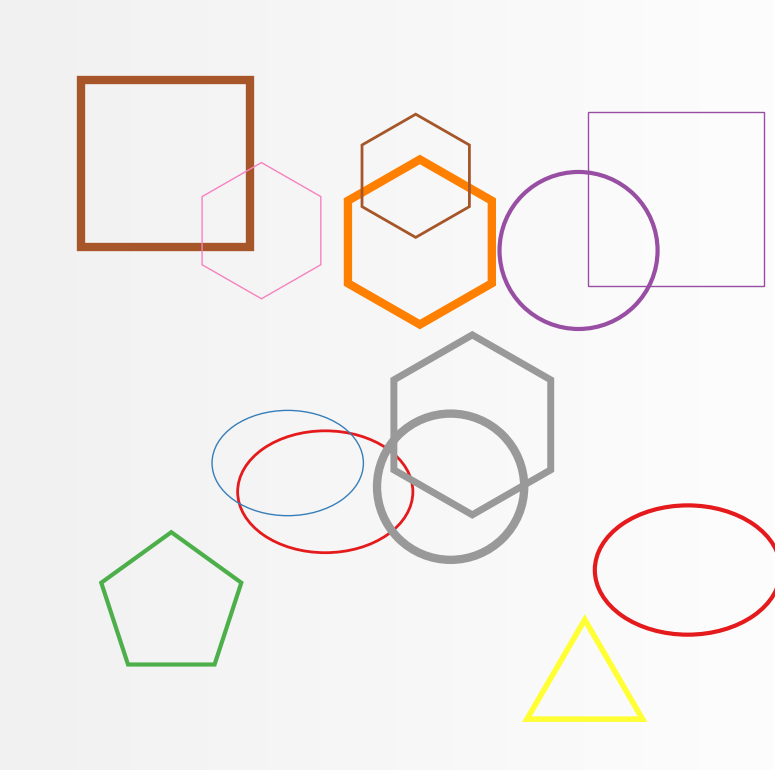[{"shape": "oval", "thickness": 1.5, "radius": 0.6, "center": [0.887, 0.26]}, {"shape": "oval", "thickness": 1, "radius": 0.57, "center": [0.42, 0.361]}, {"shape": "oval", "thickness": 0.5, "radius": 0.49, "center": [0.371, 0.399]}, {"shape": "pentagon", "thickness": 1.5, "radius": 0.48, "center": [0.221, 0.214]}, {"shape": "circle", "thickness": 1.5, "radius": 0.51, "center": [0.747, 0.675]}, {"shape": "square", "thickness": 0.5, "radius": 0.57, "center": [0.872, 0.742]}, {"shape": "hexagon", "thickness": 3, "radius": 0.54, "center": [0.542, 0.686]}, {"shape": "triangle", "thickness": 2, "radius": 0.43, "center": [0.755, 0.109]}, {"shape": "hexagon", "thickness": 1, "radius": 0.4, "center": [0.536, 0.772]}, {"shape": "square", "thickness": 3, "radius": 0.54, "center": [0.214, 0.788]}, {"shape": "hexagon", "thickness": 0.5, "radius": 0.44, "center": [0.337, 0.7]}, {"shape": "hexagon", "thickness": 2.5, "radius": 0.58, "center": [0.609, 0.448]}, {"shape": "circle", "thickness": 3, "radius": 0.47, "center": [0.581, 0.368]}]